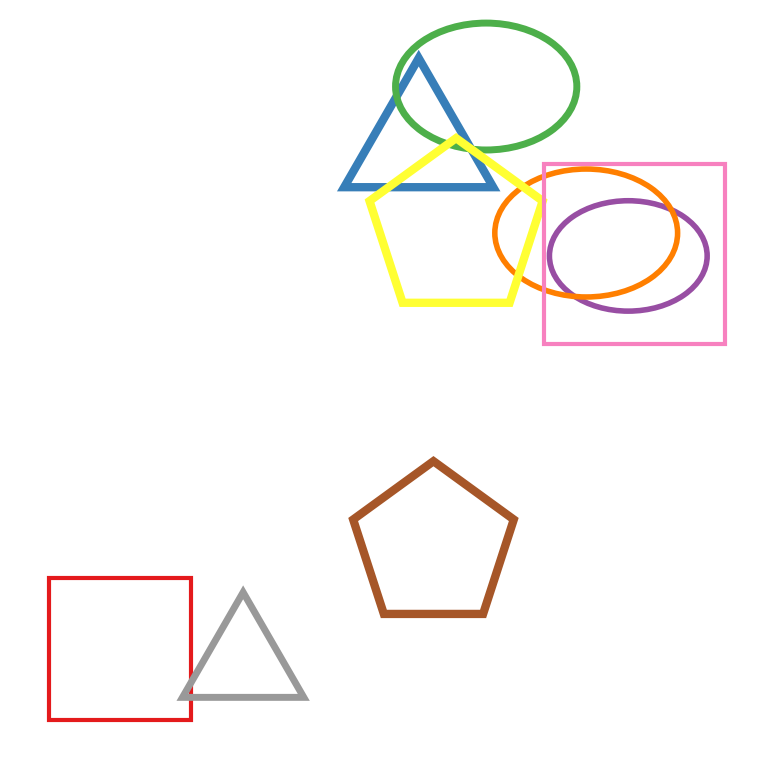[{"shape": "square", "thickness": 1.5, "radius": 0.46, "center": [0.155, 0.158]}, {"shape": "triangle", "thickness": 3, "radius": 0.56, "center": [0.544, 0.813]}, {"shape": "oval", "thickness": 2.5, "radius": 0.59, "center": [0.631, 0.888]}, {"shape": "oval", "thickness": 2, "radius": 0.51, "center": [0.816, 0.668]}, {"shape": "oval", "thickness": 2, "radius": 0.59, "center": [0.761, 0.697]}, {"shape": "pentagon", "thickness": 3, "radius": 0.59, "center": [0.592, 0.702]}, {"shape": "pentagon", "thickness": 3, "radius": 0.55, "center": [0.563, 0.291]}, {"shape": "square", "thickness": 1.5, "radius": 0.59, "center": [0.824, 0.67]}, {"shape": "triangle", "thickness": 2.5, "radius": 0.45, "center": [0.316, 0.14]}]